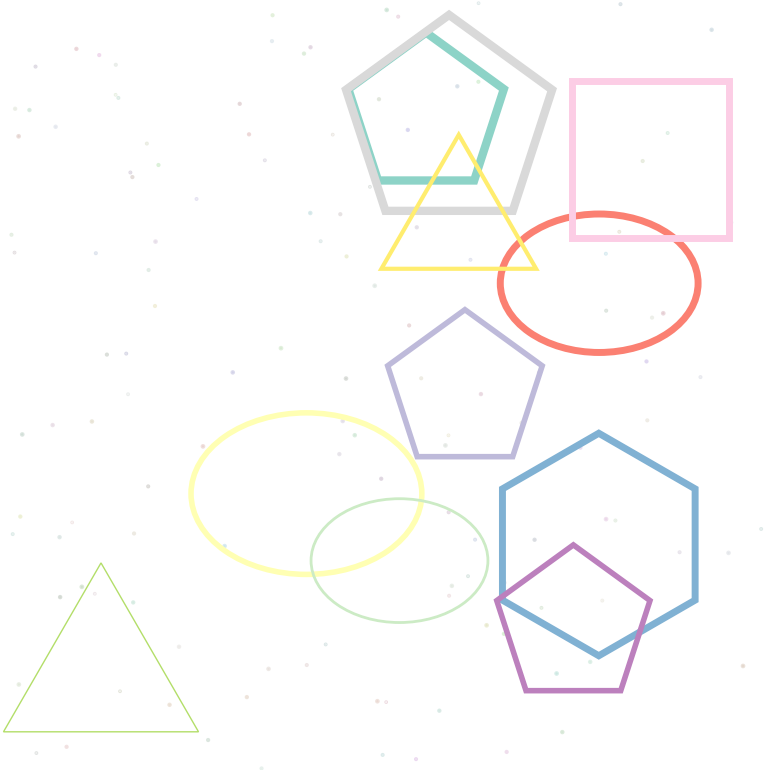[{"shape": "pentagon", "thickness": 3, "radius": 0.53, "center": [0.553, 0.852]}, {"shape": "oval", "thickness": 2, "radius": 0.75, "center": [0.398, 0.359]}, {"shape": "pentagon", "thickness": 2, "radius": 0.53, "center": [0.604, 0.492]}, {"shape": "oval", "thickness": 2.5, "radius": 0.64, "center": [0.778, 0.632]}, {"shape": "hexagon", "thickness": 2.5, "radius": 0.72, "center": [0.778, 0.293]}, {"shape": "triangle", "thickness": 0.5, "radius": 0.73, "center": [0.131, 0.123]}, {"shape": "square", "thickness": 2.5, "radius": 0.51, "center": [0.845, 0.793]}, {"shape": "pentagon", "thickness": 3, "radius": 0.7, "center": [0.583, 0.84]}, {"shape": "pentagon", "thickness": 2, "radius": 0.52, "center": [0.745, 0.188]}, {"shape": "oval", "thickness": 1, "radius": 0.57, "center": [0.519, 0.272]}, {"shape": "triangle", "thickness": 1.5, "radius": 0.58, "center": [0.596, 0.709]}]